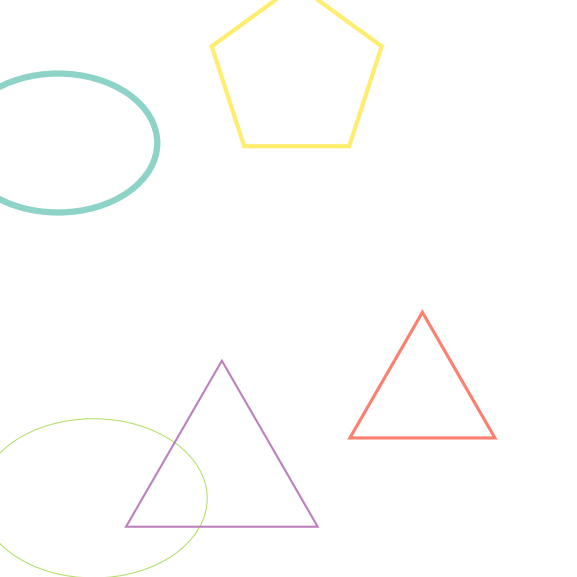[{"shape": "oval", "thickness": 3, "radius": 0.86, "center": [0.101, 0.751]}, {"shape": "triangle", "thickness": 1.5, "radius": 0.73, "center": [0.731, 0.313]}, {"shape": "oval", "thickness": 0.5, "radius": 0.98, "center": [0.162, 0.136]}, {"shape": "triangle", "thickness": 1, "radius": 0.96, "center": [0.384, 0.183]}, {"shape": "pentagon", "thickness": 2, "radius": 0.77, "center": [0.514, 0.871]}]